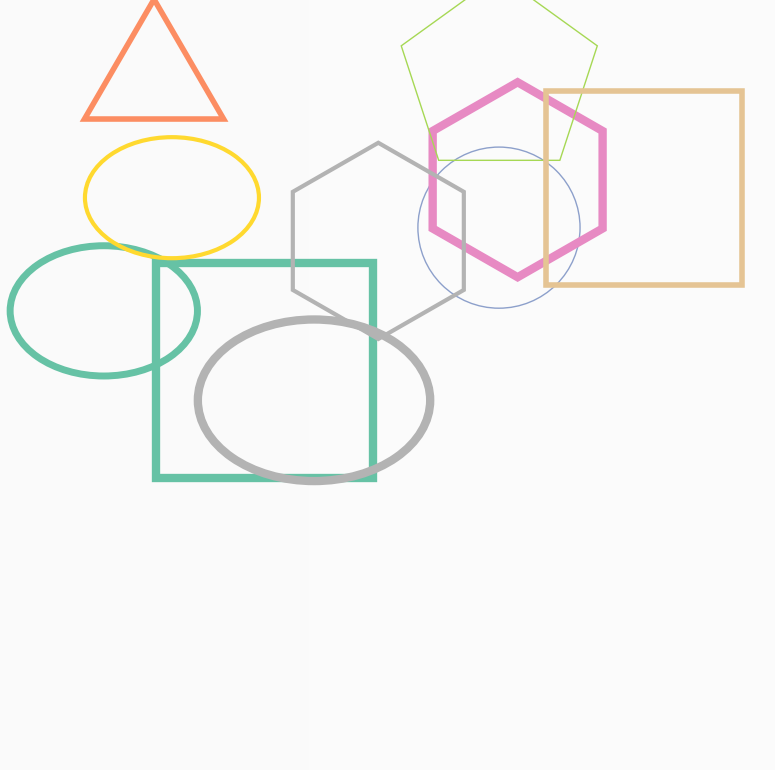[{"shape": "square", "thickness": 3, "radius": 0.7, "center": [0.341, 0.519]}, {"shape": "oval", "thickness": 2.5, "radius": 0.6, "center": [0.134, 0.596]}, {"shape": "triangle", "thickness": 2, "radius": 0.52, "center": [0.199, 0.897]}, {"shape": "circle", "thickness": 0.5, "radius": 0.52, "center": [0.644, 0.704]}, {"shape": "hexagon", "thickness": 3, "radius": 0.63, "center": [0.668, 0.767]}, {"shape": "pentagon", "thickness": 0.5, "radius": 0.66, "center": [0.644, 0.899]}, {"shape": "oval", "thickness": 1.5, "radius": 0.56, "center": [0.222, 0.743]}, {"shape": "square", "thickness": 2, "radius": 0.63, "center": [0.831, 0.756]}, {"shape": "oval", "thickness": 3, "radius": 0.75, "center": [0.405, 0.48]}, {"shape": "hexagon", "thickness": 1.5, "radius": 0.64, "center": [0.488, 0.687]}]